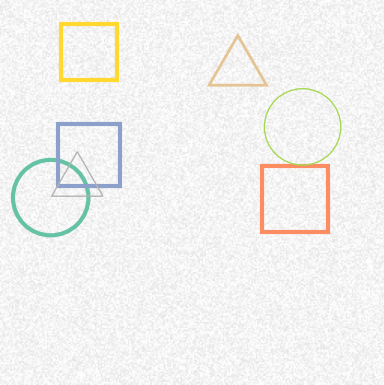[{"shape": "circle", "thickness": 3, "radius": 0.49, "center": [0.132, 0.487]}, {"shape": "square", "thickness": 3, "radius": 0.43, "center": [0.767, 0.484]}, {"shape": "square", "thickness": 3, "radius": 0.41, "center": [0.231, 0.598]}, {"shape": "circle", "thickness": 1, "radius": 0.5, "center": [0.786, 0.67]}, {"shape": "square", "thickness": 3, "radius": 0.36, "center": [0.23, 0.865]}, {"shape": "triangle", "thickness": 2, "radius": 0.43, "center": [0.618, 0.822]}, {"shape": "triangle", "thickness": 1, "radius": 0.39, "center": [0.201, 0.529]}]